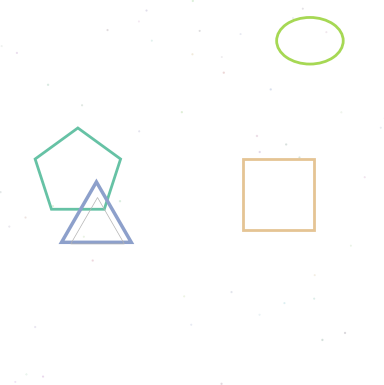[{"shape": "pentagon", "thickness": 2, "radius": 0.58, "center": [0.202, 0.551]}, {"shape": "triangle", "thickness": 2.5, "radius": 0.52, "center": [0.25, 0.423]}, {"shape": "oval", "thickness": 2, "radius": 0.43, "center": [0.805, 0.894]}, {"shape": "square", "thickness": 2, "radius": 0.46, "center": [0.723, 0.495]}, {"shape": "triangle", "thickness": 0.5, "radius": 0.4, "center": [0.253, 0.407]}]